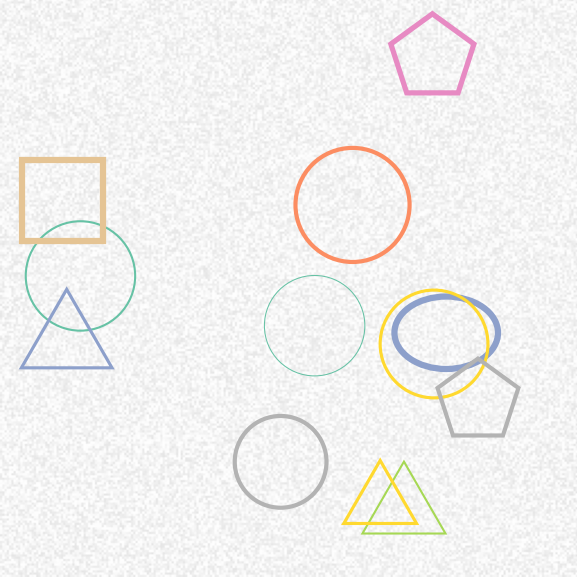[{"shape": "circle", "thickness": 0.5, "radius": 0.43, "center": [0.545, 0.435]}, {"shape": "circle", "thickness": 1, "radius": 0.47, "center": [0.139, 0.521]}, {"shape": "circle", "thickness": 2, "radius": 0.49, "center": [0.61, 0.644]}, {"shape": "oval", "thickness": 3, "radius": 0.45, "center": [0.773, 0.423]}, {"shape": "triangle", "thickness": 1.5, "radius": 0.45, "center": [0.115, 0.407]}, {"shape": "pentagon", "thickness": 2.5, "radius": 0.38, "center": [0.749, 0.9]}, {"shape": "triangle", "thickness": 1, "radius": 0.42, "center": [0.699, 0.117]}, {"shape": "circle", "thickness": 1.5, "radius": 0.47, "center": [0.752, 0.403]}, {"shape": "triangle", "thickness": 1.5, "radius": 0.36, "center": [0.658, 0.129]}, {"shape": "square", "thickness": 3, "radius": 0.35, "center": [0.108, 0.652]}, {"shape": "circle", "thickness": 2, "radius": 0.4, "center": [0.486, 0.199]}, {"shape": "pentagon", "thickness": 2, "radius": 0.37, "center": [0.828, 0.305]}]